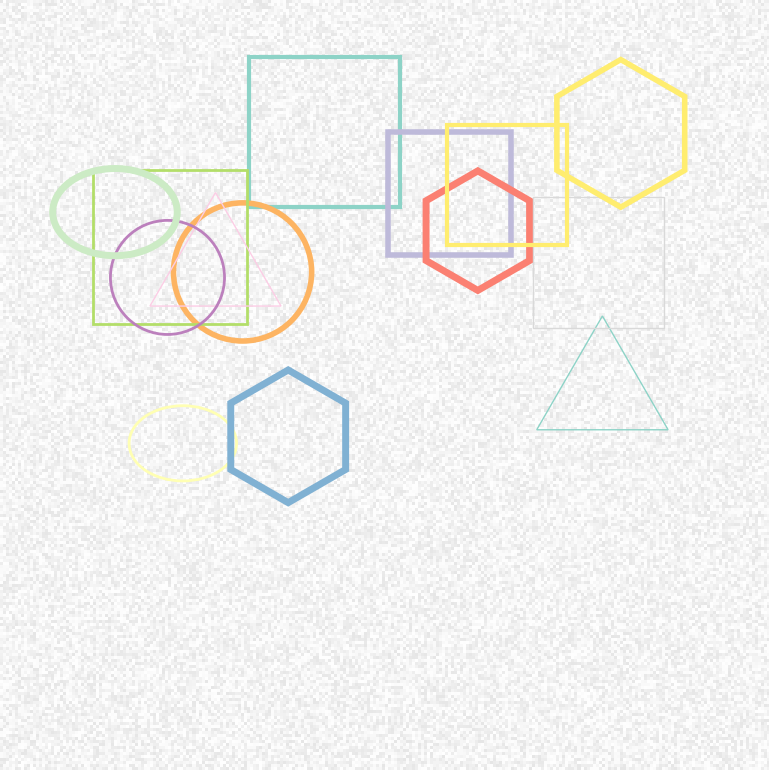[{"shape": "square", "thickness": 1.5, "radius": 0.49, "center": [0.422, 0.829]}, {"shape": "triangle", "thickness": 0.5, "radius": 0.49, "center": [0.782, 0.491]}, {"shape": "oval", "thickness": 1, "radius": 0.35, "center": [0.237, 0.424]}, {"shape": "square", "thickness": 2, "radius": 0.4, "center": [0.583, 0.749]}, {"shape": "hexagon", "thickness": 2.5, "radius": 0.39, "center": [0.621, 0.7]}, {"shape": "hexagon", "thickness": 2.5, "radius": 0.43, "center": [0.374, 0.433]}, {"shape": "circle", "thickness": 2, "radius": 0.45, "center": [0.315, 0.647]}, {"shape": "square", "thickness": 1, "radius": 0.5, "center": [0.221, 0.68]}, {"shape": "triangle", "thickness": 0.5, "radius": 0.49, "center": [0.28, 0.652]}, {"shape": "square", "thickness": 0.5, "radius": 0.43, "center": [0.777, 0.659]}, {"shape": "circle", "thickness": 1, "radius": 0.37, "center": [0.217, 0.64]}, {"shape": "oval", "thickness": 2.5, "radius": 0.4, "center": [0.149, 0.725]}, {"shape": "hexagon", "thickness": 2, "radius": 0.48, "center": [0.806, 0.827]}, {"shape": "square", "thickness": 1.5, "radius": 0.39, "center": [0.658, 0.76]}]